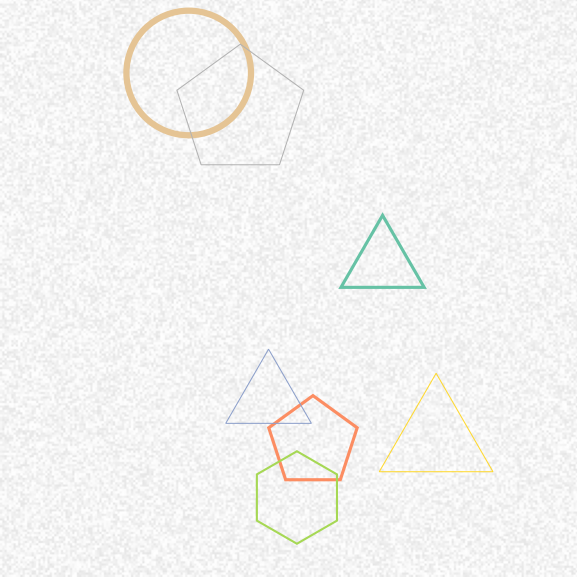[{"shape": "triangle", "thickness": 1.5, "radius": 0.42, "center": [0.662, 0.543]}, {"shape": "pentagon", "thickness": 1.5, "radius": 0.4, "center": [0.542, 0.234]}, {"shape": "triangle", "thickness": 0.5, "radius": 0.43, "center": [0.465, 0.309]}, {"shape": "hexagon", "thickness": 1, "radius": 0.4, "center": [0.514, 0.138]}, {"shape": "triangle", "thickness": 0.5, "radius": 0.57, "center": [0.755, 0.239]}, {"shape": "circle", "thickness": 3, "radius": 0.54, "center": [0.327, 0.873]}, {"shape": "pentagon", "thickness": 0.5, "radius": 0.58, "center": [0.416, 0.807]}]